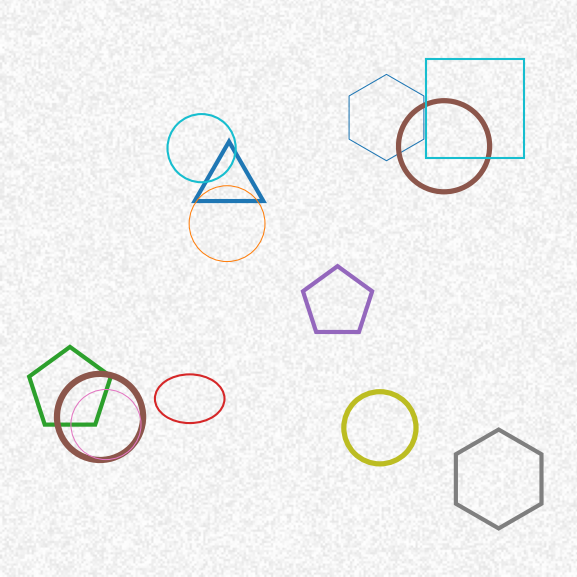[{"shape": "hexagon", "thickness": 0.5, "radius": 0.37, "center": [0.669, 0.796]}, {"shape": "triangle", "thickness": 2, "radius": 0.34, "center": [0.397, 0.685]}, {"shape": "circle", "thickness": 0.5, "radius": 0.33, "center": [0.393, 0.612]}, {"shape": "pentagon", "thickness": 2, "radius": 0.37, "center": [0.121, 0.324]}, {"shape": "oval", "thickness": 1, "radius": 0.3, "center": [0.328, 0.309]}, {"shape": "pentagon", "thickness": 2, "radius": 0.32, "center": [0.585, 0.475]}, {"shape": "circle", "thickness": 2.5, "radius": 0.39, "center": [0.769, 0.746]}, {"shape": "circle", "thickness": 3, "radius": 0.37, "center": [0.173, 0.277]}, {"shape": "circle", "thickness": 0.5, "radius": 0.3, "center": [0.183, 0.264]}, {"shape": "hexagon", "thickness": 2, "radius": 0.43, "center": [0.864, 0.17]}, {"shape": "circle", "thickness": 2.5, "radius": 0.31, "center": [0.658, 0.258]}, {"shape": "square", "thickness": 1, "radius": 0.43, "center": [0.822, 0.811]}, {"shape": "circle", "thickness": 1, "radius": 0.3, "center": [0.349, 0.743]}]